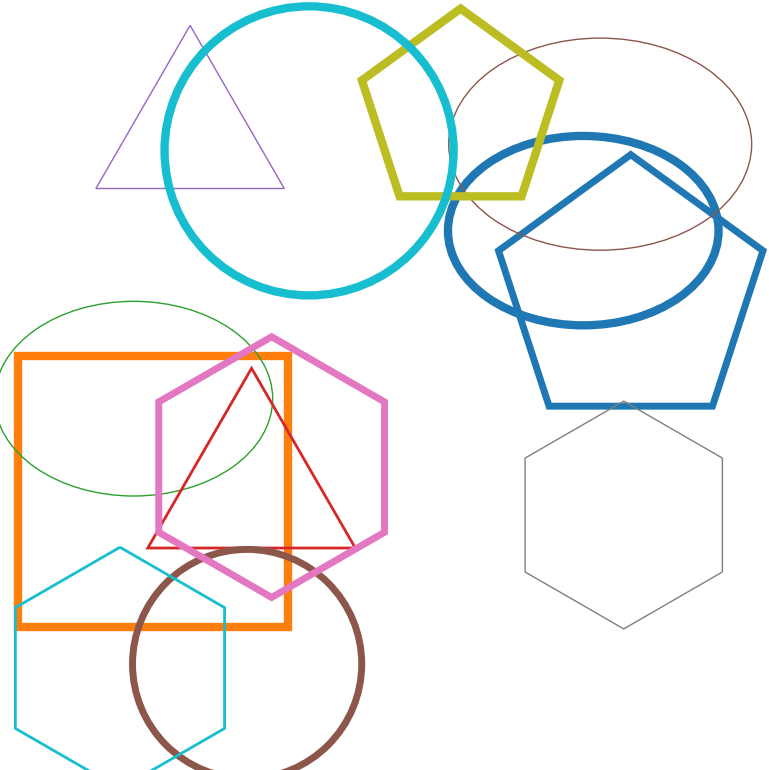[{"shape": "pentagon", "thickness": 2.5, "radius": 0.9, "center": [0.819, 0.619]}, {"shape": "oval", "thickness": 3, "radius": 0.88, "center": [0.757, 0.7]}, {"shape": "square", "thickness": 3, "radius": 0.88, "center": [0.199, 0.362]}, {"shape": "oval", "thickness": 0.5, "radius": 0.9, "center": [0.174, 0.482]}, {"shape": "triangle", "thickness": 1, "radius": 0.78, "center": [0.327, 0.366]}, {"shape": "triangle", "thickness": 0.5, "radius": 0.71, "center": [0.247, 0.826]}, {"shape": "circle", "thickness": 2.5, "radius": 0.74, "center": [0.321, 0.138]}, {"shape": "oval", "thickness": 0.5, "radius": 0.98, "center": [0.779, 0.813]}, {"shape": "hexagon", "thickness": 2.5, "radius": 0.85, "center": [0.353, 0.393]}, {"shape": "hexagon", "thickness": 0.5, "radius": 0.74, "center": [0.81, 0.331]}, {"shape": "pentagon", "thickness": 3, "radius": 0.67, "center": [0.598, 0.854]}, {"shape": "circle", "thickness": 3, "radius": 0.94, "center": [0.401, 0.804]}, {"shape": "hexagon", "thickness": 1, "radius": 0.78, "center": [0.156, 0.132]}]